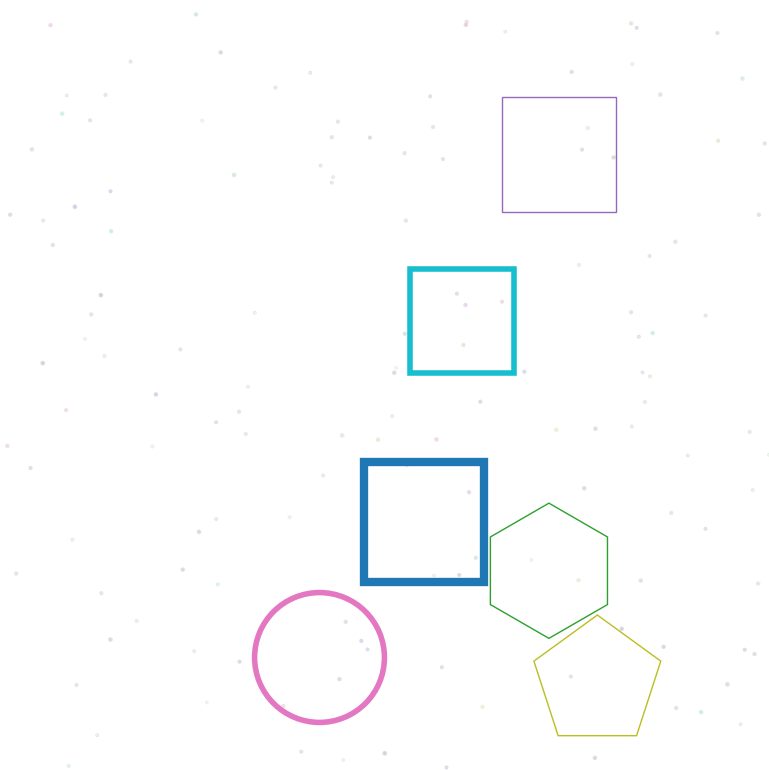[{"shape": "square", "thickness": 3, "radius": 0.39, "center": [0.551, 0.322]}, {"shape": "hexagon", "thickness": 0.5, "radius": 0.44, "center": [0.713, 0.259]}, {"shape": "square", "thickness": 0.5, "radius": 0.37, "center": [0.726, 0.799]}, {"shape": "circle", "thickness": 2, "radius": 0.42, "center": [0.415, 0.146]}, {"shape": "pentagon", "thickness": 0.5, "radius": 0.43, "center": [0.776, 0.115]}, {"shape": "square", "thickness": 2, "radius": 0.34, "center": [0.6, 0.583]}]